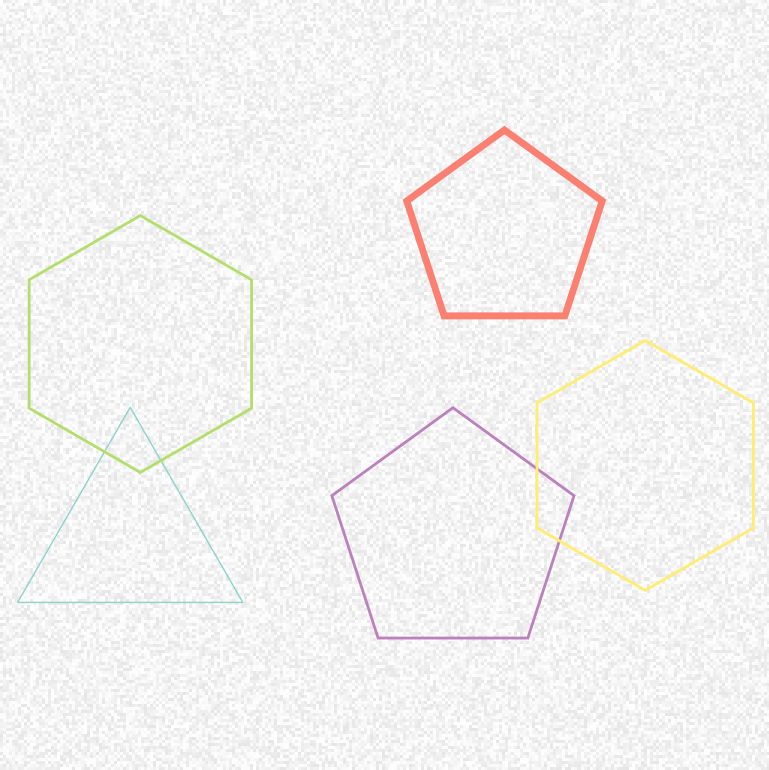[{"shape": "triangle", "thickness": 0.5, "radius": 0.84, "center": [0.169, 0.302]}, {"shape": "pentagon", "thickness": 2.5, "radius": 0.67, "center": [0.655, 0.698]}, {"shape": "hexagon", "thickness": 1, "radius": 0.83, "center": [0.182, 0.553]}, {"shape": "pentagon", "thickness": 1, "radius": 0.83, "center": [0.588, 0.305]}, {"shape": "hexagon", "thickness": 1, "radius": 0.81, "center": [0.838, 0.396]}]